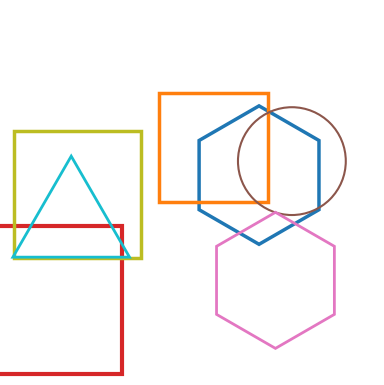[{"shape": "hexagon", "thickness": 2.5, "radius": 0.9, "center": [0.673, 0.545]}, {"shape": "square", "thickness": 2.5, "radius": 0.71, "center": [0.554, 0.617]}, {"shape": "square", "thickness": 3, "radius": 0.97, "center": [0.125, 0.221]}, {"shape": "circle", "thickness": 1.5, "radius": 0.7, "center": [0.758, 0.582]}, {"shape": "hexagon", "thickness": 2, "radius": 0.88, "center": [0.715, 0.272]}, {"shape": "square", "thickness": 2.5, "radius": 0.82, "center": [0.202, 0.496]}, {"shape": "triangle", "thickness": 2, "radius": 0.87, "center": [0.185, 0.42]}]